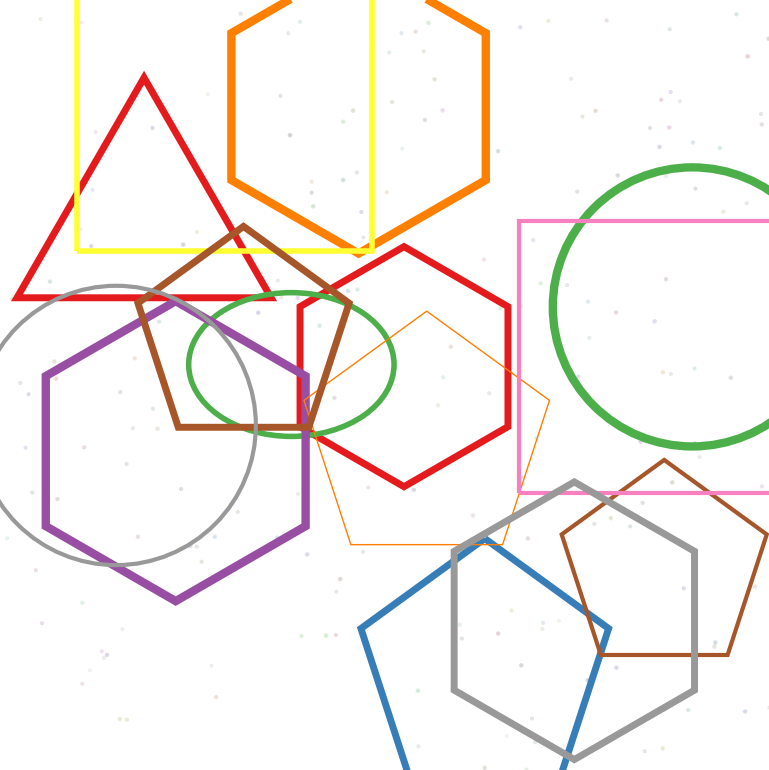[{"shape": "triangle", "thickness": 2.5, "radius": 0.95, "center": [0.187, 0.709]}, {"shape": "hexagon", "thickness": 2.5, "radius": 0.78, "center": [0.525, 0.524]}, {"shape": "pentagon", "thickness": 2.5, "radius": 0.85, "center": [0.63, 0.131]}, {"shape": "circle", "thickness": 3, "radius": 0.91, "center": [0.899, 0.601]}, {"shape": "oval", "thickness": 2, "radius": 0.67, "center": [0.378, 0.527]}, {"shape": "hexagon", "thickness": 3, "radius": 0.97, "center": [0.228, 0.414]}, {"shape": "pentagon", "thickness": 0.5, "radius": 0.84, "center": [0.554, 0.428]}, {"shape": "hexagon", "thickness": 3, "radius": 0.95, "center": [0.466, 0.862]}, {"shape": "square", "thickness": 2, "radius": 0.96, "center": [0.291, 0.866]}, {"shape": "pentagon", "thickness": 1.5, "radius": 0.7, "center": [0.863, 0.263]}, {"shape": "pentagon", "thickness": 2.5, "radius": 0.72, "center": [0.316, 0.562]}, {"shape": "square", "thickness": 1.5, "radius": 0.88, "center": [0.85, 0.536]}, {"shape": "hexagon", "thickness": 2.5, "radius": 0.9, "center": [0.746, 0.194]}, {"shape": "circle", "thickness": 1.5, "radius": 0.91, "center": [0.151, 0.447]}]